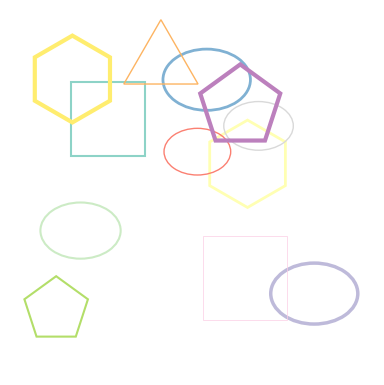[{"shape": "square", "thickness": 1.5, "radius": 0.48, "center": [0.281, 0.69]}, {"shape": "hexagon", "thickness": 2, "radius": 0.57, "center": [0.643, 0.575]}, {"shape": "oval", "thickness": 2.5, "radius": 0.57, "center": [0.816, 0.237]}, {"shape": "oval", "thickness": 1, "radius": 0.43, "center": [0.513, 0.606]}, {"shape": "oval", "thickness": 2, "radius": 0.57, "center": [0.537, 0.793]}, {"shape": "triangle", "thickness": 1, "radius": 0.56, "center": [0.418, 0.837]}, {"shape": "pentagon", "thickness": 1.5, "radius": 0.43, "center": [0.146, 0.196]}, {"shape": "square", "thickness": 0.5, "radius": 0.55, "center": [0.637, 0.278]}, {"shape": "oval", "thickness": 1, "radius": 0.45, "center": [0.672, 0.673]}, {"shape": "pentagon", "thickness": 3, "radius": 0.55, "center": [0.624, 0.723]}, {"shape": "oval", "thickness": 1.5, "radius": 0.52, "center": [0.209, 0.401]}, {"shape": "hexagon", "thickness": 3, "radius": 0.56, "center": [0.188, 0.795]}]